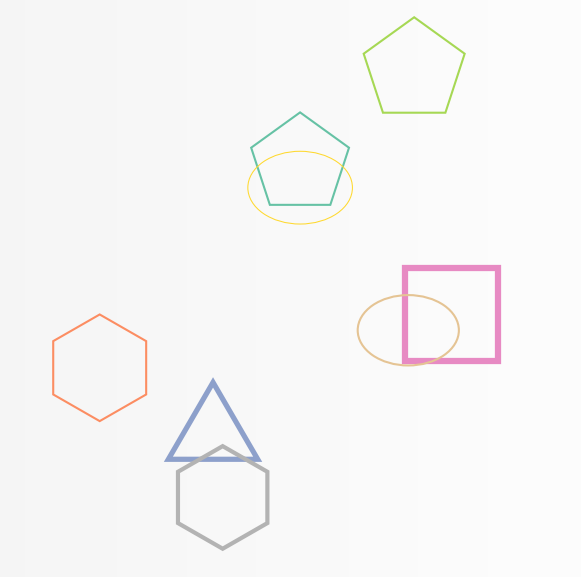[{"shape": "pentagon", "thickness": 1, "radius": 0.44, "center": [0.516, 0.716]}, {"shape": "hexagon", "thickness": 1, "radius": 0.46, "center": [0.172, 0.362]}, {"shape": "triangle", "thickness": 2.5, "radius": 0.44, "center": [0.367, 0.248]}, {"shape": "square", "thickness": 3, "radius": 0.4, "center": [0.778, 0.454]}, {"shape": "pentagon", "thickness": 1, "radius": 0.46, "center": [0.713, 0.878]}, {"shape": "oval", "thickness": 0.5, "radius": 0.45, "center": [0.516, 0.674]}, {"shape": "oval", "thickness": 1, "radius": 0.44, "center": [0.702, 0.427]}, {"shape": "hexagon", "thickness": 2, "radius": 0.44, "center": [0.383, 0.138]}]